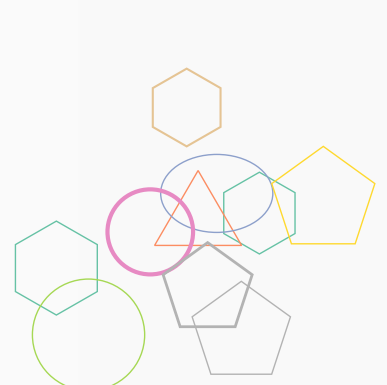[{"shape": "hexagon", "thickness": 1, "radius": 0.61, "center": [0.145, 0.304]}, {"shape": "hexagon", "thickness": 1, "radius": 0.53, "center": [0.669, 0.446]}, {"shape": "triangle", "thickness": 1, "radius": 0.65, "center": [0.511, 0.427]}, {"shape": "oval", "thickness": 1, "radius": 0.72, "center": [0.559, 0.498]}, {"shape": "circle", "thickness": 3, "radius": 0.55, "center": [0.388, 0.398]}, {"shape": "circle", "thickness": 1, "radius": 0.72, "center": [0.228, 0.13]}, {"shape": "pentagon", "thickness": 1, "radius": 0.7, "center": [0.834, 0.48]}, {"shape": "hexagon", "thickness": 1.5, "radius": 0.5, "center": [0.482, 0.721]}, {"shape": "pentagon", "thickness": 2, "radius": 0.6, "center": [0.536, 0.249]}, {"shape": "pentagon", "thickness": 1, "radius": 0.67, "center": [0.623, 0.136]}]